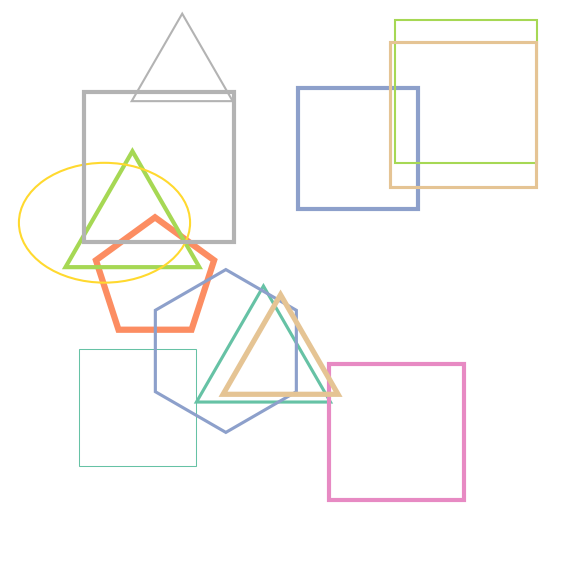[{"shape": "triangle", "thickness": 1.5, "radius": 0.67, "center": [0.456, 0.37]}, {"shape": "square", "thickness": 0.5, "radius": 0.5, "center": [0.238, 0.293]}, {"shape": "pentagon", "thickness": 3, "radius": 0.54, "center": [0.268, 0.515]}, {"shape": "hexagon", "thickness": 1.5, "radius": 0.7, "center": [0.391, 0.391]}, {"shape": "square", "thickness": 2, "radius": 0.52, "center": [0.62, 0.742]}, {"shape": "square", "thickness": 2, "radius": 0.59, "center": [0.686, 0.252]}, {"shape": "triangle", "thickness": 2, "radius": 0.67, "center": [0.229, 0.603]}, {"shape": "square", "thickness": 1, "radius": 0.62, "center": [0.807, 0.841]}, {"shape": "oval", "thickness": 1, "radius": 0.74, "center": [0.181, 0.613]}, {"shape": "square", "thickness": 1.5, "radius": 0.63, "center": [0.802, 0.801]}, {"shape": "triangle", "thickness": 2.5, "radius": 0.57, "center": [0.486, 0.374]}, {"shape": "square", "thickness": 2, "radius": 0.65, "center": [0.276, 0.71]}, {"shape": "triangle", "thickness": 1, "radius": 0.5, "center": [0.316, 0.874]}]